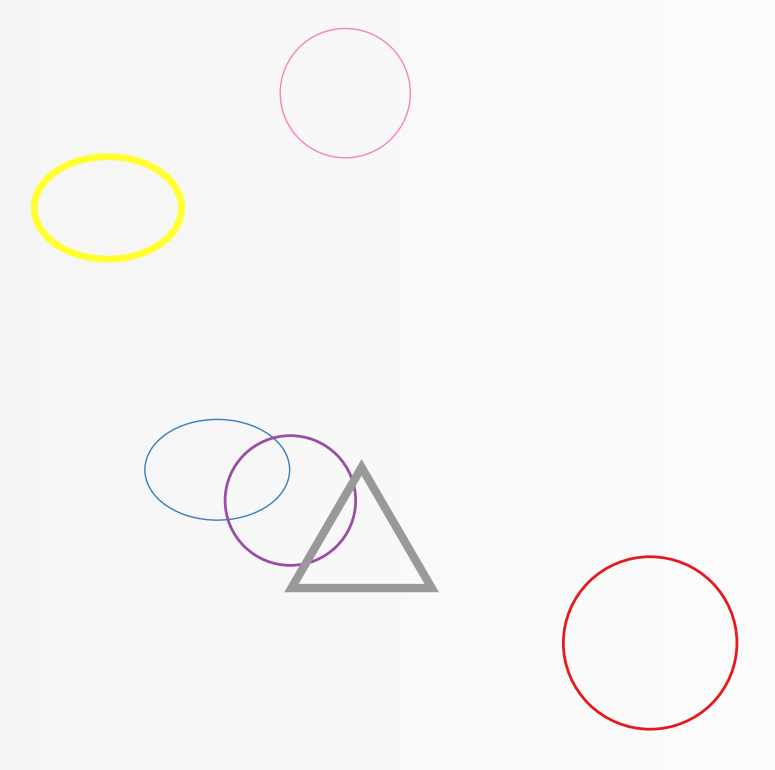[{"shape": "circle", "thickness": 1, "radius": 0.56, "center": [0.839, 0.165]}, {"shape": "oval", "thickness": 0.5, "radius": 0.47, "center": [0.28, 0.39]}, {"shape": "circle", "thickness": 1, "radius": 0.42, "center": [0.375, 0.35]}, {"shape": "oval", "thickness": 2.5, "radius": 0.48, "center": [0.139, 0.73]}, {"shape": "circle", "thickness": 0.5, "radius": 0.42, "center": [0.446, 0.879]}, {"shape": "triangle", "thickness": 3, "radius": 0.52, "center": [0.467, 0.289]}]